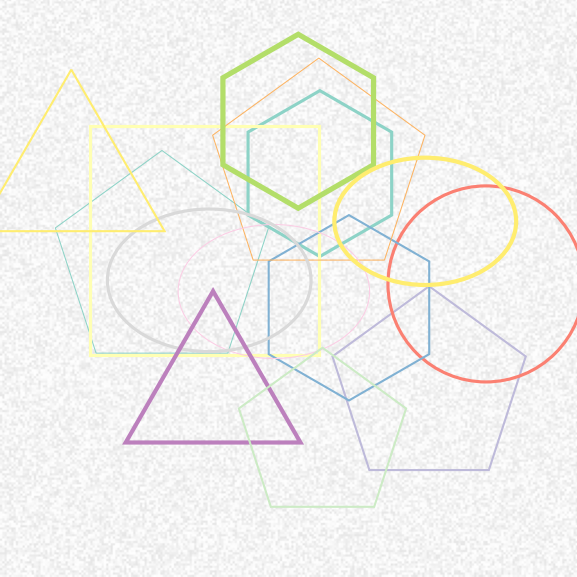[{"shape": "pentagon", "thickness": 0.5, "radius": 0.97, "center": [0.28, 0.545]}, {"shape": "hexagon", "thickness": 1.5, "radius": 0.72, "center": [0.554, 0.699]}, {"shape": "square", "thickness": 1.5, "radius": 0.99, "center": [0.354, 0.582]}, {"shape": "pentagon", "thickness": 1, "radius": 0.88, "center": [0.743, 0.328]}, {"shape": "circle", "thickness": 1.5, "radius": 0.85, "center": [0.842, 0.507]}, {"shape": "hexagon", "thickness": 1, "radius": 0.8, "center": [0.604, 0.466]}, {"shape": "pentagon", "thickness": 0.5, "radius": 0.97, "center": [0.552, 0.705]}, {"shape": "hexagon", "thickness": 2.5, "radius": 0.75, "center": [0.516, 0.789]}, {"shape": "oval", "thickness": 0.5, "radius": 0.83, "center": [0.474, 0.494]}, {"shape": "oval", "thickness": 1.5, "radius": 0.88, "center": [0.362, 0.514]}, {"shape": "triangle", "thickness": 2, "radius": 0.87, "center": [0.369, 0.32]}, {"shape": "pentagon", "thickness": 1, "radius": 0.76, "center": [0.558, 0.245]}, {"shape": "triangle", "thickness": 1, "radius": 0.93, "center": [0.123, 0.692]}, {"shape": "oval", "thickness": 2, "radius": 0.79, "center": [0.736, 0.616]}]